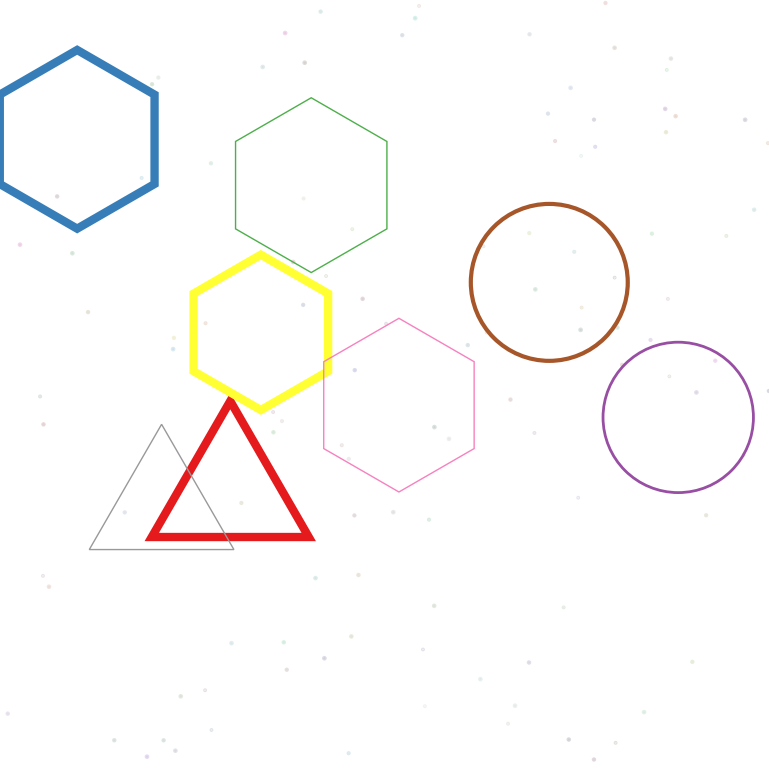[{"shape": "triangle", "thickness": 3, "radius": 0.59, "center": [0.299, 0.361]}, {"shape": "hexagon", "thickness": 3, "radius": 0.58, "center": [0.1, 0.819]}, {"shape": "hexagon", "thickness": 0.5, "radius": 0.57, "center": [0.404, 0.76]}, {"shape": "circle", "thickness": 1, "radius": 0.49, "center": [0.881, 0.458]}, {"shape": "hexagon", "thickness": 3, "radius": 0.5, "center": [0.339, 0.568]}, {"shape": "circle", "thickness": 1.5, "radius": 0.51, "center": [0.713, 0.633]}, {"shape": "hexagon", "thickness": 0.5, "radius": 0.56, "center": [0.518, 0.474]}, {"shape": "triangle", "thickness": 0.5, "radius": 0.54, "center": [0.21, 0.341]}]